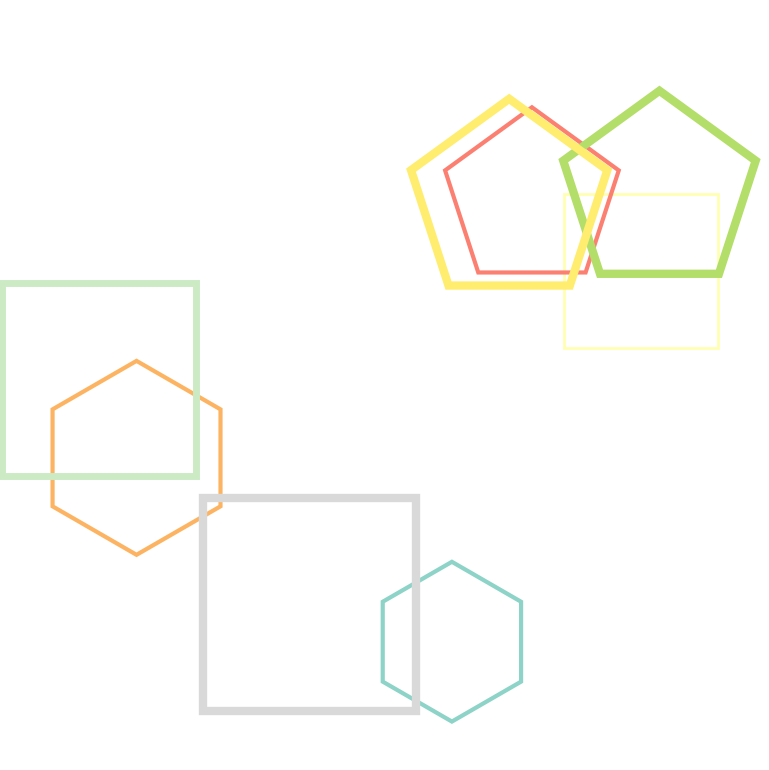[{"shape": "hexagon", "thickness": 1.5, "radius": 0.52, "center": [0.587, 0.167]}, {"shape": "square", "thickness": 1, "radius": 0.5, "center": [0.832, 0.648]}, {"shape": "pentagon", "thickness": 1.5, "radius": 0.59, "center": [0.691, 0.742]}, {"shape": "hexagon", "thickness": 1.5, "radius": 0.63, "center": [0.177, 0.405]}, {"shape": "pentagon", "thickness": 3, "radius": 0.66, "center": [0.856, 0.751]}, {"shape": "square", "thickness": 3, "radius": 0.69, "center": [0.402, 0.215]}, {"shape": "square", "thickness": 2.5, "radius": 0.63, "center": [0.129, 0.507]}, {"shape": "pentagon", "thickness": 3, "radius": 0.67, "center": [0.661, 0.738]}]